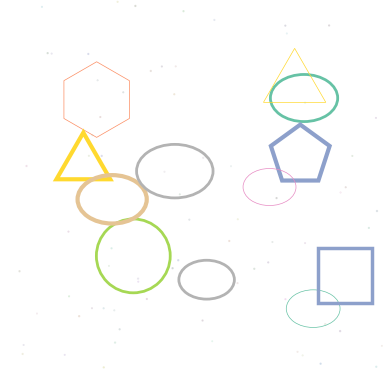[{"shape": "oval", "thickness": 2, "radius": 0.44, "center": [0.79, 0.745]}, {"shape": "oval", "thickness": 0.5, "radius": 0.35, "center": [0.813, 0.198]}, {"shape": "hexagon", "thickness": 0.5, "radius": 0.49, "center": [0.251, 0.741]}, {"shape": "pentagon", "thickness": 3, "radius": 0.4, "center": [0.78, 0.596]}, {"shape": "square", "thickness": 2.5, "radius": 0.35, "center": [0.896, 0.285]}, {"shape": "oval", "thickness": 0.5, "radius": 0.34, "center": [0.7, 0.514]}, {"shape": "circle", "thickness": 2, "radius": 0.48, "center": [0.346, 0.335]}, {"shape": "triangle", "thickness": 3, "radius": 0.4, "center": [0.216, 0.575]}, {"shape": "triangle", "thickness": 0.5, "radius": 0.47, "center": [0.765, 0.781]}, {"shape": "oval", "thickness": 3, "radius": 0.45, "center": [0.291, 0.482]}, {"shape": "oval", "thickness": 2, "radius": 0.36, "center": [0.537, 0.274]}, {"shape": "oval", "thickness": 2, "radius": 0.5, "center": [0.454, 0.555]}]